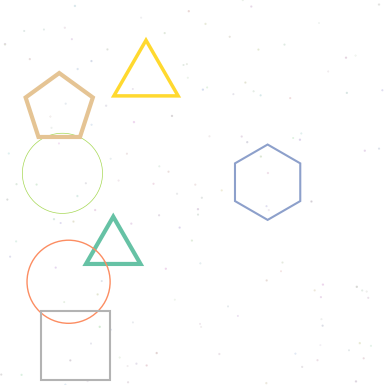[{"shape": "triangle", "thickness": 3, "radius": 0.41, "center": [0.294, 0.355]}, {"shape": "circle", "thickness": 1, "radius": 0.54, "center": [0.178, 0.268]}, {"shape": "hexagon", "thickness": 1.5, "radius": 0.49, "center": [0.695, 0.527]}, {"shape": "circle", "thickness": 0.5, "radius": 0.52, "center": [0.162, 0.55]}, {"shape": "triangle", "thickness": 2.5, "radius": 0.48, "center": [0.379, 0.799]}, {"shape": "pentagon", "thickness": 3, "radius": 0.46, "center": [0.154, 0.718]}, {"shape": "square", "thickness": 1.5, "radius": 0.45, "center": [0.197, 0.104]}]